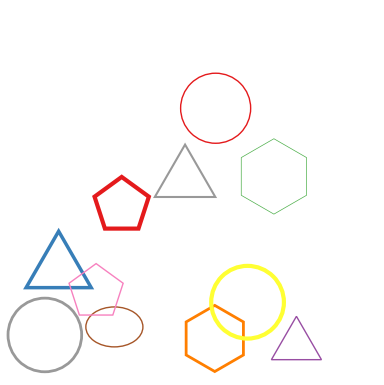[{"shape": "circle", "thickness": 1, "radius": 0.45, "center": [0.56, 0.719]}, {"shape": "pentagon", "thickness": 3, "radius": 0.37, "center": [0.316, 0.466]}, {"shape": "triangle", "thickness": 2.5, "radius": 0.49, "center": [0.152, 0.302]}, {"shape": "hexagon", "thickness": 0.5, "radius": 0.49, "center": [0.711, 0.542]}, {"shape": "triangle", "thickness": 1, "radius": 0.38, "center": [0.77, 0.103]}, {"shape": "hexagon", "thickness": 2, "radius": 0.43, "center": [0.558, 0.121]}, {"shape": "circle", "thickness": 3, "radius": 0.47, "center": [0.643, 0.215]}, {"shape": "oval", "thickness": 1, "radius": 0.37, "center": [0.297, 0.151]}, {"shape": "pentagon", "thickness": 1, "radius": 0.37, "center": [0.25, 0.241]}, {"shape": "triangle", "thickness": 1.5, "radius": 0.45, "center": [0.481, 0.534]}, {"shape": "circle", "thickness": 2, "radius": 0.48, "center": [0.116, 0.13]}]